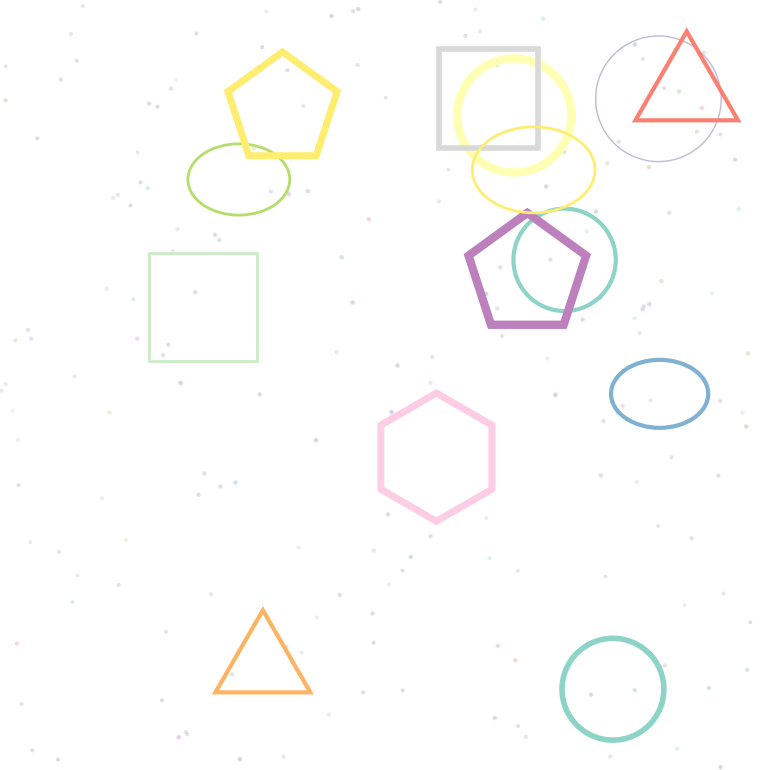[{"shape": "circle", "thickness": 1.5, "radius": 0.33, "center": [0.733, 0.663]}, {"shape": "circle", "thickness": 2, "radius": 0.33, "center": [0.796, 0.105]}, {"shape": "circle", "thickness": 3, "radius": 0.37, "center": [0.668, 0.85]}, {"shape": "circle", "thickness": 0.5, "radius": 0.41, "center": [0.855, 0.872]}, {"shape": "triangle", "thickness": 1.5, "radius": 0.38, "center": [0.892, 0.882]}, {"shape": "oval", "thickness": 1.5, "radius": 0.32, "center": [0.857, 0.489]}, {"shape": "triangle", "thickness": 1.5, "radius": 0.36, "center": [0.341, 0.136]}, {"shape": "oval", "thickness": 1, "radius": 0.33, "center": [0.31, 0.767]}, {"shape": "hexagon", "thickness": 2.5, "radius": 0.42, "center": [0.567, 0.406]}, {"shape": "square", "thickness": 2, "radius": 0.32, "center": [0.634, 0.872]}, {"shape": "pentagon", "thickness": 3, "radius": 0.4, "center": [0.685, 0.643]}, {"shape": "square", "thickness": 1, "radius": 0.35, "center": [0.263, 0.601]}, {"shape": "oval", "thickness": 1, "radius": 0.4, "center": [0.693, 0.779]}, {"shape": "pentagon", "thickness": 2.5, "radius": 0.37, "center": [0.367, 0.858]}]